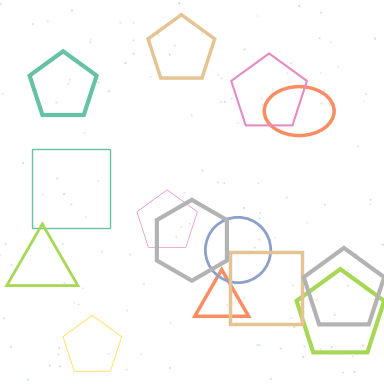[{"shape": "pentagon", "thickness": 3, "radius": 0.46, "center": [0.164, 0.775]}, {"shape": "square", "thickness": 1, "radius": 0.51, "center": [0.185, 0.51]}, {"shape": "triangle", "thickness": 2.5, "radius": 0.4, "center": [0.576, 0.219]}, {"shape": "oval", "thickness": 2.5, "radius": 0.45, "center": [0.777, 0.711]}, {"shape": "circle", "thickness": 2, "radius": 0.42, "center": [0.618, 0.351]}, {"shape": "pentagon", "thickness": 0.5, "radius": 0.41, "center": [0.434, 0.424]}, {"shape": "pentagon", "thickness": 1.5, "radius": 0.52, "center": [0.699, 0.758]}, {"shape": "triangle", "thickness": 2, "radius": 0.53, "center": [0.11, 0.312]}, {"shape": "pentagon", "thickness": 3, "radius": 0.6, "center": [0.884, 0.181]}, {"shape": "pentagon", "thickness": 0.5, "radius": 0.4, "center": [0.24, 0.101]}, {"shape": "pentagon", "thickness": 2.5, "radius": 0.45, "center": [0.471, 0.871]}, {"shape": "square", "thickness": 2.5, "radius": 0.47, "center": [0.692, 0.252]}, {"shape": "pentagon", "thickness": 3, "radius": 0.55, "center": [0.893, 0.246]}, {"shape": "hexagon", "thickness": 3, "radius": 0.53, "center": [0.498, 0.376]}]